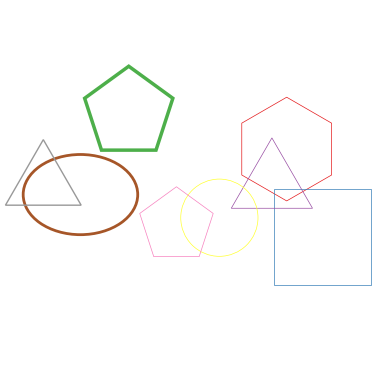[{"shape": "hexagon", "thickness": 0.5, "radius": 0.67, "center": [0.745, 0.613]}, {"shape": "square", "thickness": 0.5, "radius": 0.63, "center": [0.838, 0.385]}, {"shape": "pentagon", "thickness": 2.5, "radius": 0.6, "center": [0.334, 0.707]}, {"shape": "triangle", "thickness": 0.5, "radius": 0.61, "center": [0.706, 0.52]}, {"shape": "circle", "thickness": 0.5, "radius": 0.5, "center": [0.57, 0.435]}, {"shape": "oval", "thickness": 2, "radius": 0.74, "center": [0.209, 0.495]}, {"shape": "pentagon", "thickness": 0.5, "radius": 0.5, "center": [0.458, 0.415]}, {"shape": "triangle", "thickness": 1, "radius": 0.57, "center": [0.112, 0.524]}]